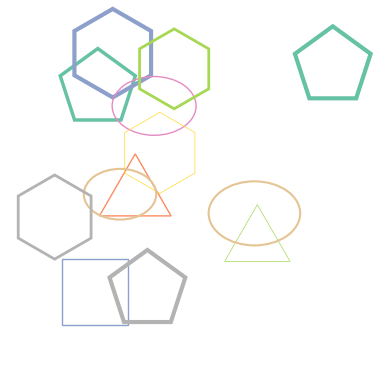[{"shape": "pentagon", "thickness": 3, "radius": 0.52, "center": [0.864, 0.828]}, {"shape": "pentagon", "thickness": 2.5, "radius": 0.51, "center": [0.254, 0.771]}, {"shape": "triangle", "thickness": 1, "radius": 0.54, "center": [0.351, 0.493]}, {"shape": "square", "thickness": 1, "radius": 0.43, "center": [0.247, 0.242]}, {"shape": "hexagon", "thickness": 3, "radius": 0.57, "center": [0.293, 0.862]}, {"shape": "oval", "thickness": 1, "radius": 0.55, "center": [0.4, 0.725]}, {"shape": "triangle", "thickness": 0.5, "radius": 0.49, "center": [0.668, 0.37]}, {"shape": "hexagon", "thickness": 2, "radius": 0.52, "center": [0.452, 0.821]}, {"shape": "hexagon", "thickness": 0.5, "radius": 0.53, "center": [0.415, 0.603]}, {"shape": "oval", "thickness": 1.5, "radius": 0.59, "center": [0.661, 0.446]}, {"shape": "oval", "thickness": 1.5, "radius": 0.47, "center": [0.312, 0.495]}, {"shape": "hexagon", "thickness": 2, "radius": 0.55, "center": [0.142, 0.436]}, {"shape": "pentagon", "thickness": 3, "radius": 0.52, "center": [0.383, 0.247]}]